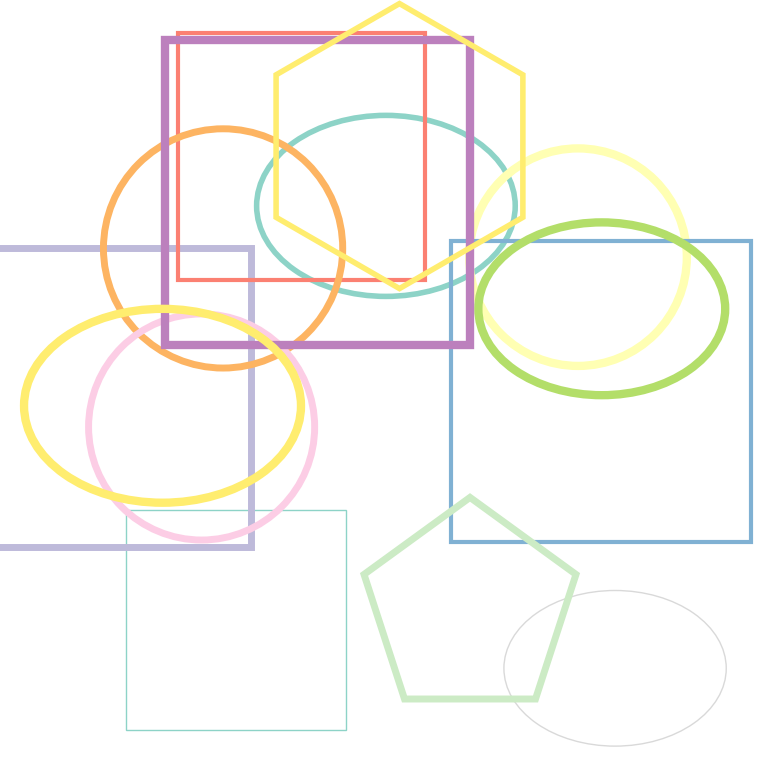[{"shape": "square", "thickness": 0.5, "radius": 0.72, "center": [0.307, 0.195]}, {"shape": "oval", "thickness": 2, "radius": 0.84, "center": [0.501, 0.733]}, {"shape": "circle", "thickness": 3, "radius": 0.71, "center": [0.751, 0.666]}, {"shape": "square", "thickness": 2.5, "radius": 0.97, "center": [0.132, 0.484]}, {"shape": "square", "thickness": 1.5, "radius": 0.8, "center": [0.391, 0.797]}, {"shape": "square", "thickness": 1.5, "radius": 0.98, "center": [0.781, 0.491]}, {"shape": "circle", "thickness": 2.5, "radius": 0.78, "center": [0.29, 0.677]}, {"shape": "oval", "thickness": 3, "radius": 0.8, "center": [0.782, 0.599]}, {"shape": "circle", "thickness": 2.5, "radius": 0.73, "center": [0.262, 0.445]}, {"shape": "oval", "thickness": 0.5, "radius": 0.72, "center": [0.799, 0.132]}, {"shape": "square", "thickness": 3, "radius": 0.99, "center": [0.412, 0.75]}, {"shape": "pentagon", "thickness": 2.5, "radius": 0.72, "center": [0.61, 0.209]}, {"shape": "oval", "thickness": 3, "radius": 0.9, "center": [0.211, 0.473]}, {"shape": "hexagon", "thickness": 2, "radius": 0.93, "center": [0.519, 0.81]}]